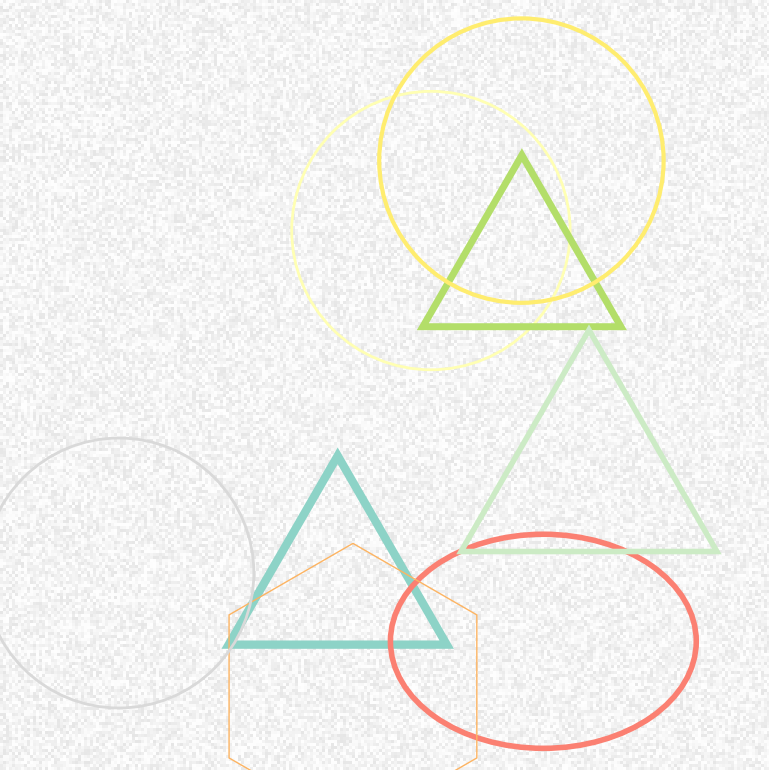[{"shape": "triangle", "thickness": 3, "radius": 0.82, "center": [0.439, 0.245]}, {"shape": "circle", "thickness": 1, "radius": 0.9, "center": [0.56, 0.701]}, {"shape": "oval", "thickness": 2, "radius": 0.99, "center": [0.706, 0.167]}, {"shape": "hexagon", "thickness": 0.5, "radius": 0.93, "center": [0.458, 0.109]}, {"shape": "triangle", "thickness": 2.5, "radius": 0.74, "center": [0.678, 0.65]}, {"shape": "circle", "thickness": 1, "radius": 0.88, "center": [0.154, 0.256]}, {"shape": "triangle", "thickness": 2, "radius": 0.96, "center": [0.765, 0.38]}, {"shape": "circle", "thickness": 1.5, "radius": 0.92, "center": [0.677, 0.791]}]